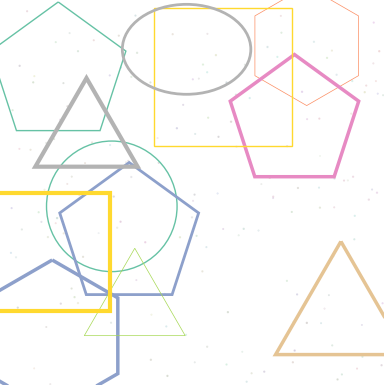[{"shape": "circle", "thickness": 1, "radius": 0.85, "center": [0.29, 0.464]}, {"shape": "pentagon", "thickness": 1, "radius": 0.92, "center": [0.151, 0.81]}, {"shape": "hexagon", "thickness": 0.5, "radius": 0.78, "center": [0.797, 0.881]}, {"shape": "hexagon", "thickness": 2.5, "radius": 0.98, "center": [0.136, 0.128]}, {"shape": "pentagon", "thickness": 2, "radius": 0.95, "center": [0.336, 0.388]}, {"shape": "pentagon", "thickness": 2.5, "radius": 0.88, "center": [0.765, 0.683]}, {"shape": "triangle", "thickness": 0.5, "radius": 0.76, "center": [0.35, 0.204]}, {"shape": "square", "thickness": 1, "radius": 0.9, "center": [0.58, 0.8]}, {"shape": "square", "thickness": 3, "radius": 0.77, "center": [0.131, 0.345]}, {"shape": "triangle", "thickness": 2.5, "radius": 0.98, "center": [0.885, 0.177]}, {"shape": "oval", "thickness": 2, "radius": 0.83, "center": [0.485, 0.872]}, {"shape": "triangle", "thickness": 3, "radius": 0.77, "center": [0.225, 0.644]}]